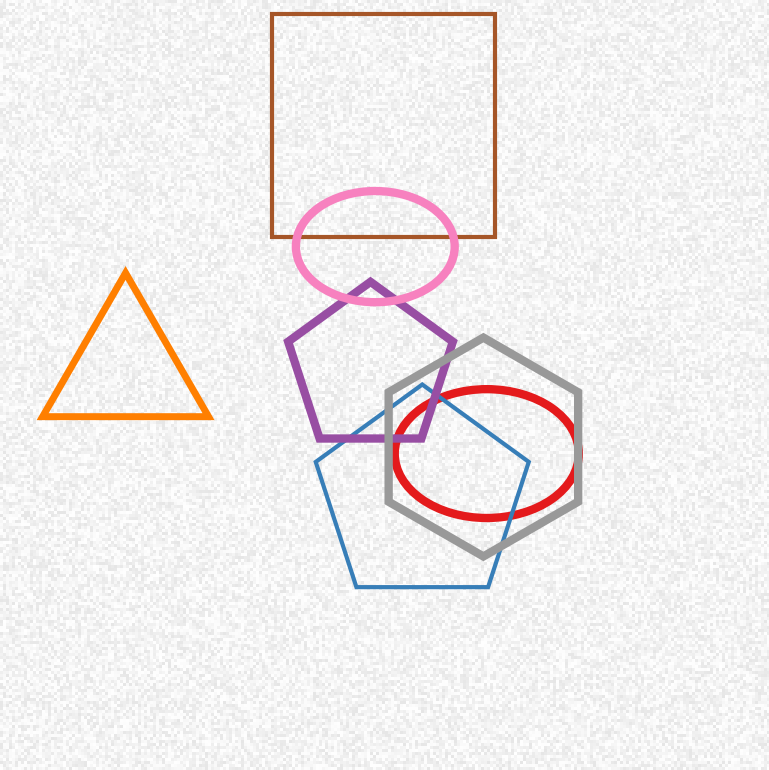[{"shape": "oval", "thickness": 3, "radius": 0.6, "center": [0.632, 0.411]}, {"shape": "pentagon", "thickness": 1.5, "radius": 0.73, "center": [0.548, 0.355]}, {"shape": "pentagon", "thickness": 3, "radius": 0.56, "center": [0.481, 0.521]}, {"shape": "triangle", "thickness": 2.5, "radius": 0.62, "center": [0.163, 0.521]}, {"shape": "square", "thickness": 1.5, "radius": 0.72, "center": [0.498, 0.837]}, {"shape": "oval", "thickness": 3, "radius": 0.52, "center": [0.487, 0.68]}, {"shape": "hexagon", "thickness": 3, "radius": 0.71, "center": [0.628, 0.419]}]